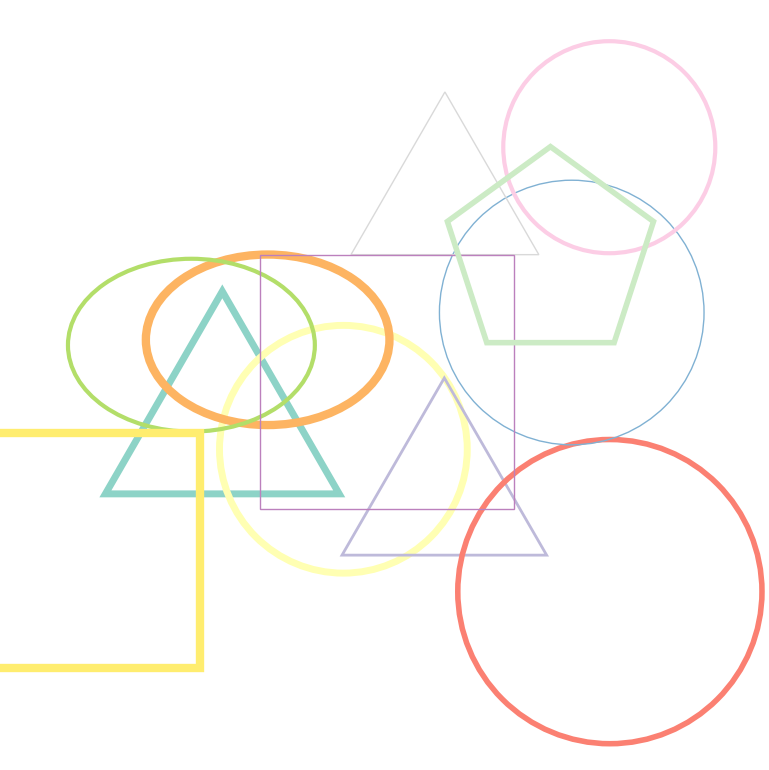[{"shape": "triangle", "thickness": 2.5, "radius": 0.88, "center": [0.289, 0.446]}, {"shape": "circle", "thickness": 2.5, "radius": 0.8, "center": [0.446, 0.417]}, {"shape": "triangle", "thickness": 1, "radius": 0.77, "center": [0.577, 0.356]}, {"shape": "circle", "thickness": 2, "radius": 0.99, "center": [0.792, 0.232]}, {"shape": "circle", "thickness": 0.5, "radius": 0.86, "center": [0.743, 0.594]}, {"shape": "oval", "thickness": 3, "radius": 0.79, "center": [0.348, 0.559]}, {"shape": "oval", "thickness": 1.5, "radius": 0.8, "center": [0.249, 0.552]}, {"shape": "circle", "thickness": 1.5, "radius": 0.69, "center": [0.791, 0.809]}, {"shape": "triangle", "thickness": 0.5, "radius": 0.7, "center": [0.578, 0.74]}, {"shape": "square", "thickness": 0.5, "radius": 0.83, "center": [0.502, 0.504]}, {"shape": "pentagon", "thickness": 2, "radius": 0.7, "center": [0.715, 0.669]}, {"shape": "square", "thickness": 3, "radius": 0.76, "center": [0.107, 0.285]}]